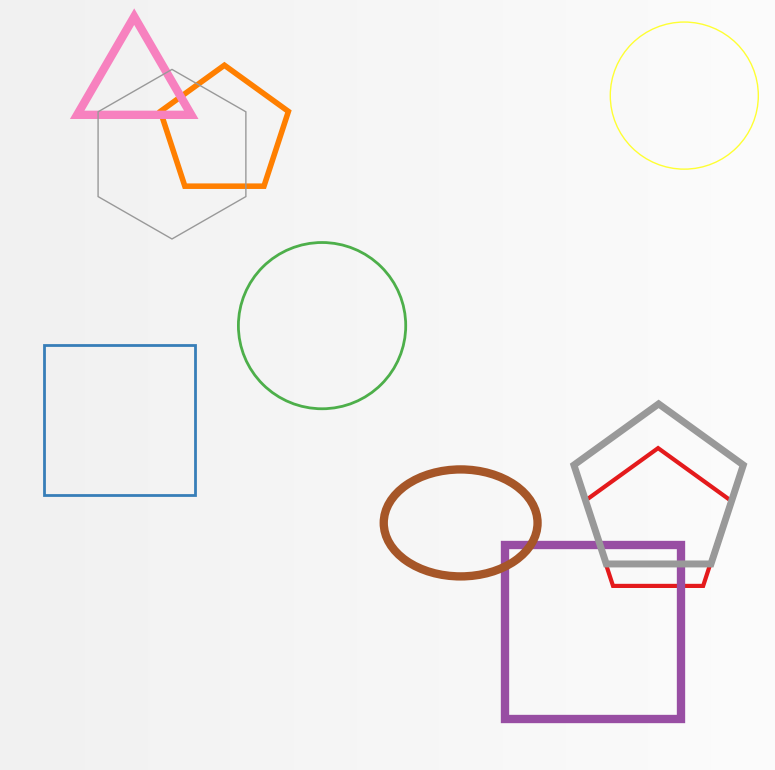[{"shape": "pentagon", "thickness": 1.5, "radius": 0.49, "center": [0.849, 0.319]}, {"shape": "square", "thickness": 1, "radius": 0.49, "center": [0.154, 0.455]}, {"shape": "circle", "thickness": 1, "radius": 0.54, "center": [0.416, 0.577]}, {"shape": "square", "thickness": 3, "radius": 0.57, "center": [0.765, 0.179]}, {"shape": "pentagon", "thickness": 2, "radius": 0.43, "center": [0.29, 0.828]}, {"shape": "circle", "thickness": 0.5, "radius": 0.48, "center": [0.883, 0.876]}, {"shape": "oval", "thickness": 3, "radius": 0.5, "center": [0.594, 0.321]}, {"shape": "triangle", "thickness": 3, "radius": 0.42, "center": [0.173, 0.893]}, {"shape": "hexagon", "thickness": 0.5, "radius": 0.55, "center": [0.222, 0.8]}, {"shape": "pentagon", "thickness": 2.5, "radius": 0.57, "center": [0.85, 0.361]}]